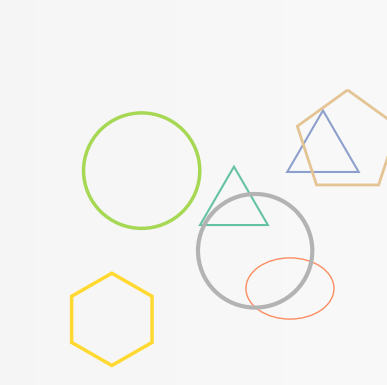[{"shape": "triangle", "thickness": 1.5, "radius": 0.51, "center": [0.604, 0.466]}, {"shape": "oval", "thickness": 1, "radius": 0.57, "center": [0.748, 0.251]}, {"shape": "triangle", "thickness": 1.5, "radius": 0.53, "center": [0.833, 0.607]}, {"shape": "circle", "thickness": 2.5, "radius": 0.75, "center": [0.366, 0.557]}, {"shape": "hexagon", "thickness": 2.5, "radius": 0.6, "center": [0.289, 0.17]}, {"shape": "pentagon", "thickness": 2, "radius": 0.68, "center": [0.897, 0.63]}, {"shape": "circle", "thickness": 3, "radius": 0.74, "center": [0.658, 0.349]}]